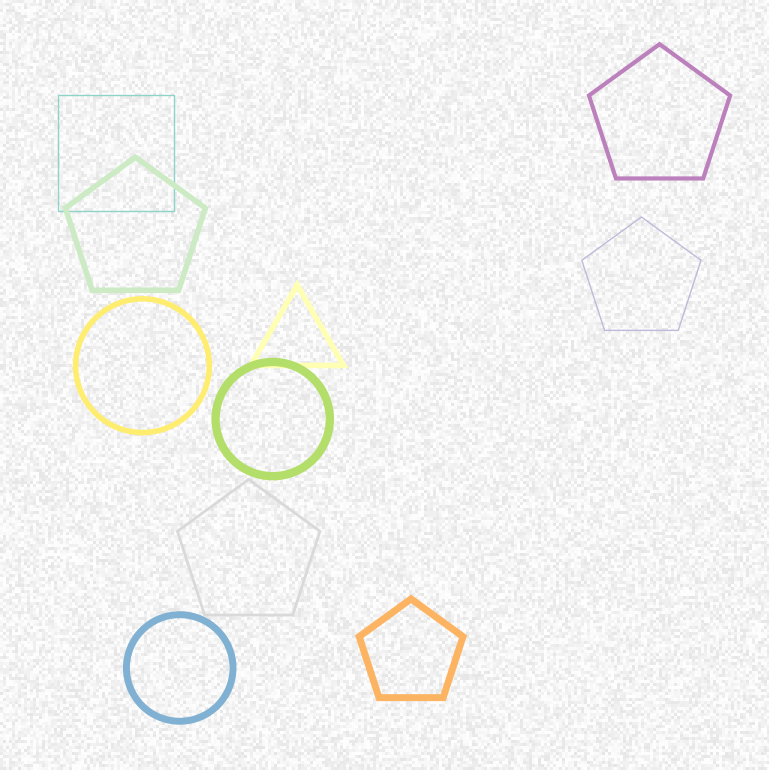[{"shape": "square", "thickness": 0.5, "radius": 0.38, "center": [0.151, 0.802]}, {"shape": "triangle", "thickness": 2, "radius": 0.35, "center": [0.386, 0.56]}, {"shape": "pentagon", "thickness": 0.5, "radius": 0.41, "center": [0.833, 0.637]}, {"shape": "circle", "thickness": 2.5, "radius": 0.35, "center": [0.233, 0.133]}, {"shape": "pentagon", "thickness": 2.5, "radius": 0.35, "center": [0.534, 0.151]}, {"shape": "circle", "thickness": 3, "radius": 0.37, "center": [0.354, 0.456]}, {"shape": "pentagon", "thickness": 1, "radius": 0.49, "center": [0.323, 0.28]}, {"shape": "pentagon", "thickness": 1.5, "radius": 0.48, "center": [0.857, 0.846]}, {"shape": "pentagon", "thickness": 2, "radius": 0.48, "center": [0.176, 0.7]}, {"shape": "circle", "thickness": 2, "radius": 0.43, "center": [0.185, 0.525]}]